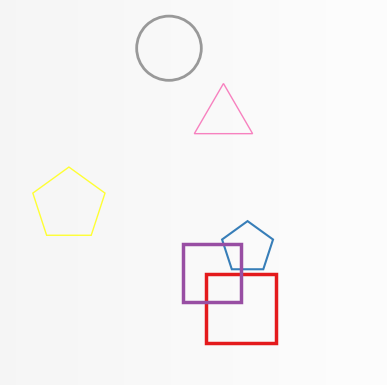[{"shape": "square", "thickness": 2.5, "radius": 0.45, "center": [0.622, 0.199]}, {"shape": "pentagon", "thickness": 1.5, "radius": 0.35, "center": [0.639, 0.357]}, {"shape": "square", "thickness": 2.5, "radius": 0.37, "center": [0.548, 0.291]}, {"shape": "pentagon", "thickness": 1, "radius": 0.49, "center": [0.178, 0.468]}, {"shape": "triangle", "thickness": 1, "radius": 0.43, "center": [0.577, 0.696]}, {"shape": "circle", "thickness": 2, "radius": 0.42, "center": [0.436, 0.875]}]